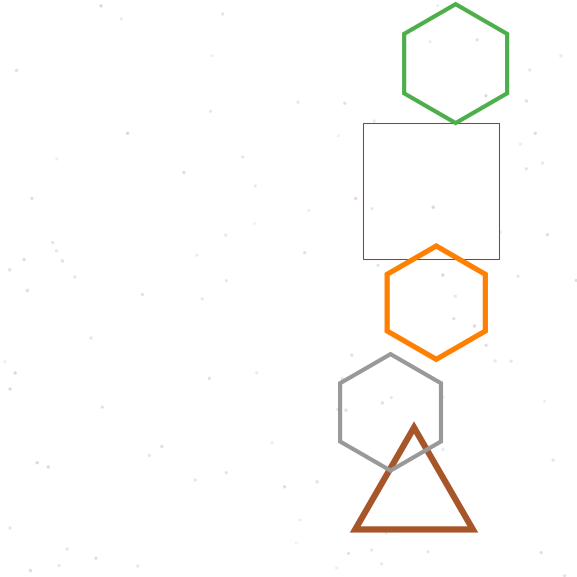[{"shape": "square", "thickness": 0.5, "radius": 0.59, "center": [0.746, 0.669]}, {"shape": "hexagon", "thickness": 2, "radius": 0.51, "center": [0.789, 0.889]}, {"shape": "hexagon", "thickness": 2.5, "radius": 0.49, "center": [0.755, 0.475]}, {"shape": "triangle", "thickness": 3, "radius": 0.59, "center": [0.717, 0.141]}, {"shape": "hexagon", "thickness": 2, "radius": 0.5, "center": [0.676, 0.285]}]